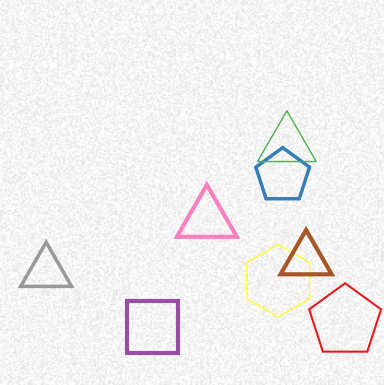[{"shape": "pentagon", "thickness": 1.5, "radius": 0.49, "center": [0.896, 0.166]}, {"shape": "pentagon", "thickness": 2.5, "radius": 0.37, "center": [0.734, 0.543]}, {"shape": "triangle", "thickness": 1, "radius": 0.44, "center": [0.745, 0.624]}, {"shape": "square", "thickness": 3, "radius": 0.34, "center": [0.396, 0.15]}, {"shape": "hexagon", "thickness": 1, "radius": 0.47, "center": [0.723, 0.271]}, {"shape": "triangle", "thickness": 3, "radius": 0.38, "center": [0.795, 0.326]}, {"shape": "triangle", "thickness": 3, "radius": 0.45, "center": [0.537, 0.43]}, {"shape": "triangle", "thickness": 2.5, "radius": 0.38, "center": [0.12, 0.294]}]